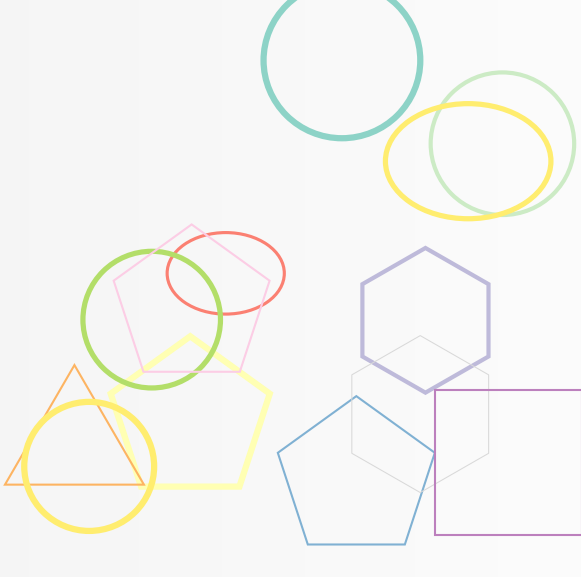[{"shape": "circle", "thickness": 3, "radius": 0.67, "center": [0.588, 0.895]}, {"shape": "pentagon", "thickness": 3, "radius": 0.72, "center": [0.327, 0.273]}, {"shape": "hexagon", "thickness": 2, "radius": 0.63, "center": [0.732, 0.444]}, {"shape": "oval", "thickness": 1.5, "radius": 0.5, "center": [0.388, 0.526]}, {"shape": "pentagon", "thickness": 1, "radius": 0.71, "center": [0.613, 0.171]}, {"shape": "triangle", "thickness": 1, "radius": 0.69, "center": [0.128, 0.229]}, {"shape": "circle", "thickness": 2.5, "radius": 0.59, "center": [0.261, 0.446]}, {"shape": "pentagon", "thickness": 1, "radius": 0.71, "center": [0.33, 0.469]}, {"shape": "hexagon", "thickness": 0.5, "radius": 0.68, "center": [0.723, 0.282]}, {"shape": "square", "thickness": 1, "radius": 0.63, "center": [0.875, 0.199]}, {"shape": "circle", "thickness": 2, "radius": 0.62, "center": [0.864, 0.75]}, {"shape": "circle", "thickness": 3, "radius": 0.56, "center": [0.153, 0.192]}, {"shape": "oval", "thickness": 2.5, "radius": 0.71, "center": [0.805, 0.72]}]